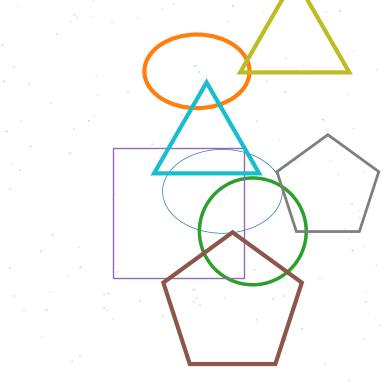[{"shape": "oval", "thickness": 0.5, "radius": 0.78, "center": [0.578, 0.503]}, {"shape": "oval", "thickness": 3, "radius": 0.68, "center": [0.512, 0.815]}, {"shape": "circle", "thickness": 2.5, "radius": 0.69, "center": [0.657, 0.399]}, {"shape": "square", "thickness": 1, "radius": 0.85, "center": [0.464, 0.446]}, {"shape": "pentagon", "thickness": 3, "radius": 0.95, "center": [0.604, 0.207]}, {"shape": "pentagon", "thickness": 2, "radius": 0.7, "center": [0.852, 0.511]}, {"shape": "triangle", "thickness": 3, "radius": 0.82, "center": [0.766, 0.894]}, {"shape": "triangle", "thickness": 3, "radius": 0.79, "center": [0.537, 0.628]}]